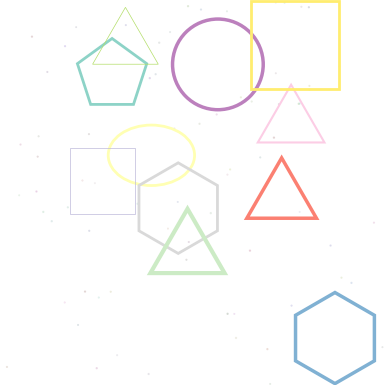[{"shape": "pentagon", "thickness": 2, "radius": 0.47, "center": [0.291, 0.805]}, {"shape": "oval", "thickness": 2, "radius": 0.56, "center": [0.393, 0.597]}, {"shape": "square", "thickness": 0.5, "radius": 0.42, "center": [0.267, 0.53]}, {"shape": "triangle", "thickness": 2.5, "radius": 0.52, "center": [0.732, 0.485]}, {"shape": "hexagon", "thickness": 2.5, "radius": 0.59, "center": [0.87, 0.122]}, {"shape": "triangle", "thickness": 0.5, "radius": 0.49, "center": [0.326, 0.882]}, {"shape": "triangle", "thickness": 1.5, "radius": 0.5, "center": [0.756, 0.68]}, {"shape": "hexagon", "thickness": 2, "radius": 0.59, "center": [0.463, 0.459]}, {"shape": "circle", "thickness": 2.5, "radius": 0.59, "center": [0.566, 0.833]}, {"shape": "triangle", "thickness": 3, "radius": 0.56, "center": [0.487, 0.346]}, {"shape": "square", "thickness": 2, "radius": 0.57, "center": [0.767, 0.882]}]